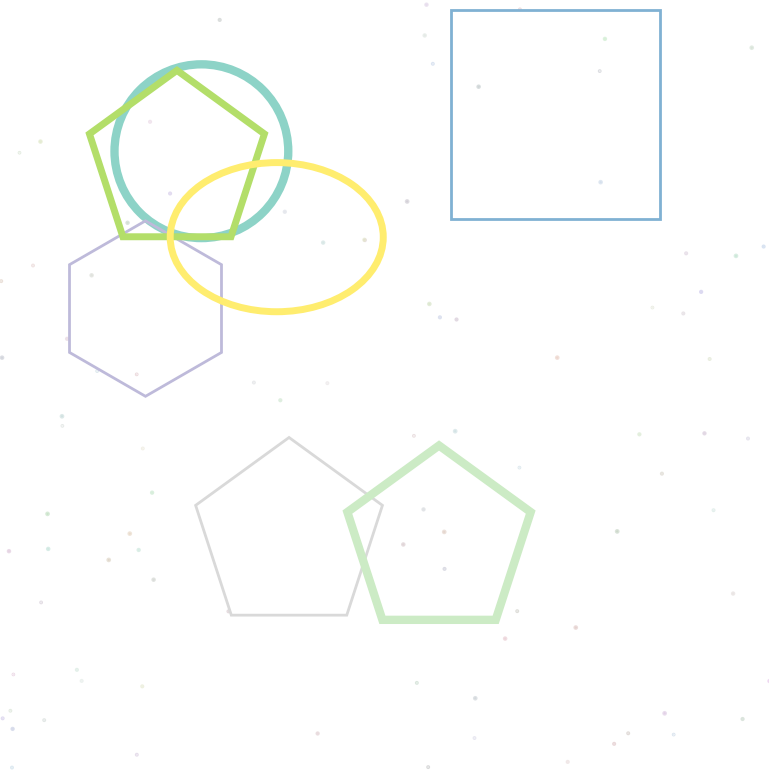[{"shape": "circle", "thickness": 3, "radius": 0.56, "center": [0.262, 0.804]}, {"shape": "hexagon", "thickness": 1, "radius": 0.57, "center": [0.189, 0.599]}, {"shape": "square", "thickness": 1, "radius": 0.68, "center": [0.721, 0.852]}, {"shape": "pentagon", "thickness": 2.5, "radius": 0.6, "center": [0.23, 0.789]}, {"shape": "pentagon", "thickness": 1, "radius": 0.64, "center": [0.375, 0.304]}, {"shape": "pentagon", "thickness": 3, "radius": 0.63, "center": [0.57, 0.296]}, {"shape": "oval", "thickness": 2.5, "radius": 0.69, "center": [0.359, 0.692]}]